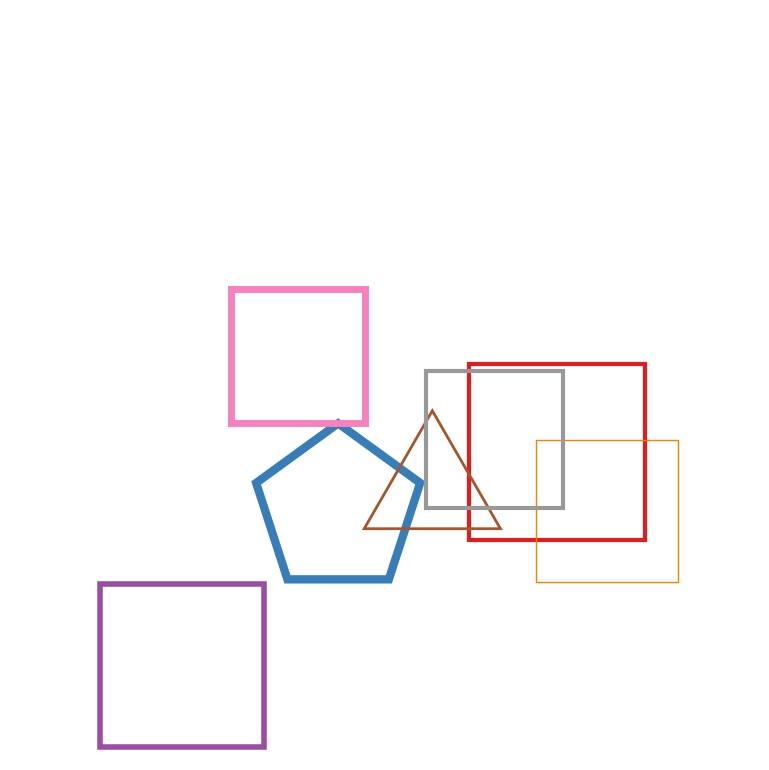[{"shape": "square", "thickness": 1.5, "radius": 0.57, "center": [0.723, 0.413]}, {"shape": "pentagon", "thickness": 3, "radius": 0.56, "center": [0.439, 0.338]}, {"shape": "square", "thickness": 2, "radius": 0.53, "center": [0.237, 0.136]}, {"shape": "square", "thickness": 0.5, "radius": 0.46, "center": [0.788, 0.337]}, {"shape": "triangle", "thickness": 1, "radius": 0.51, "center": [0.561, 0.364]}, {"shape": "square", "thickness": 2.5, "radius": 0.44, "center": [0.387, 0.537]}, {"shape": "square", "thickness": 1.5, "radius": 0.45, "center": [0.643, 0.429]}]